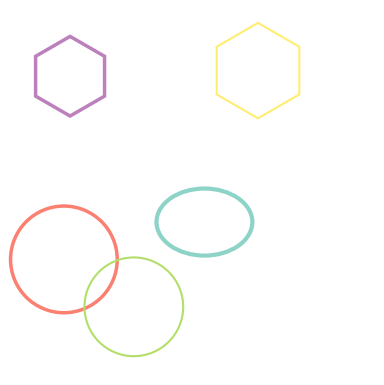[{"shape": "oval", "thickness": 3, "radius": 0.62, "center": [0.531, 0.423]}, {"shape": "circle", "thickness": 2.5, "radius": 0.69, "center": [0.166, 0.326]}, {"shape": "circle", "thickness": 1.5, "radius": 0.64, "center": [0.348, 0.203]}, {"shape": "hexagon", "thickness": 2.5, "radius": 0.52, "center": [0.182, 0.802]}, {"shape": "hexagon", "thickness": 1.5, "radius": 0.62, "center": [0.67, 0.817]}]